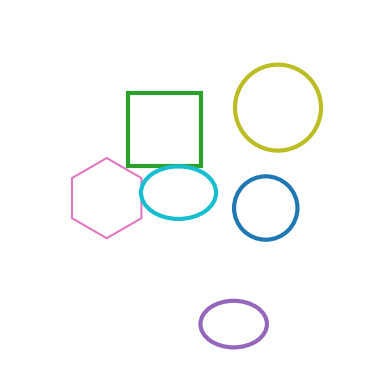[{"shape": "circle", "thickness": 3, "radius": 0.41, "center": [0.69, 0.46]}, {"shape": "square", "thickness": 3, "radius": 0.48, "center": [0.427, 0.663]}, {"shape": "oval", "thickness": 3, "radius": 0.43, "center": [0.607, 0.158]}, {"shape": "hexagon", "thickness": 1.5, "radius": 0.52, "center": [0.277, 0.485]}, {"shape": "circle", "thickness": 3, "radius": 0.56, "center": [0.722, 0.72]}, {"shape": "oval", "thickness": 3, "radius": 0.49, "center": [0.464, 0.5]}]